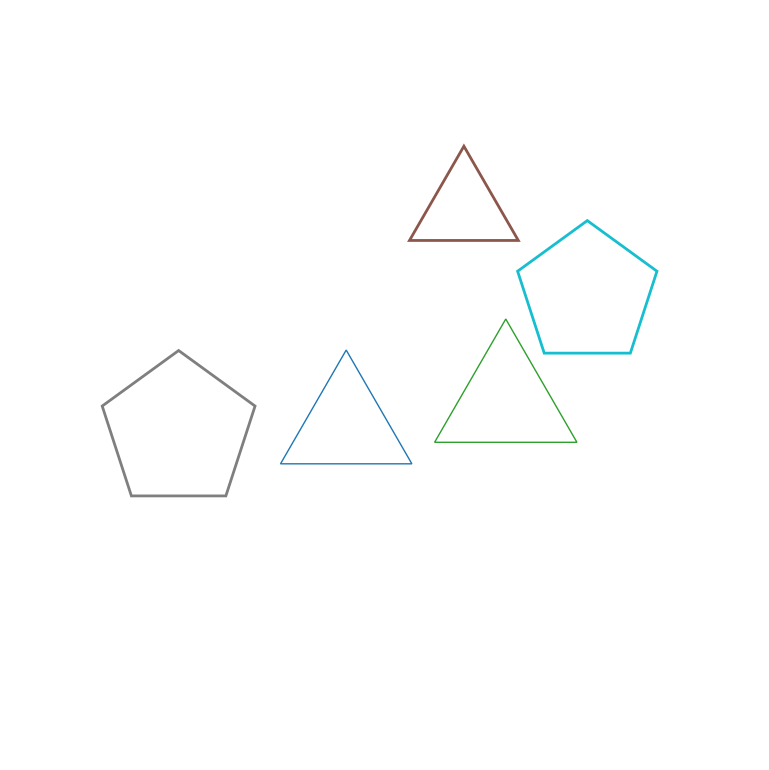[{"shape": "triangle", "thickness": 0.5, "radius": 0.49, "center": [0.45, 0.447]}, {"shape": "triangle", "thickness": 0.5, "radius": 0.53, "center": [0.657, 0.479]}, {"shape": "triangle", "thickness": 1, "radius": 0.41, "center": [0.602, 0.729]}, {"shape": "pentagon", "thickness": 1, "radius": 0.52, "center": [0.232, 0.44]}, {"shape": "pentagon", "thickness": 1, "radius": 0.48, "center": [0.763, 0.618]}]